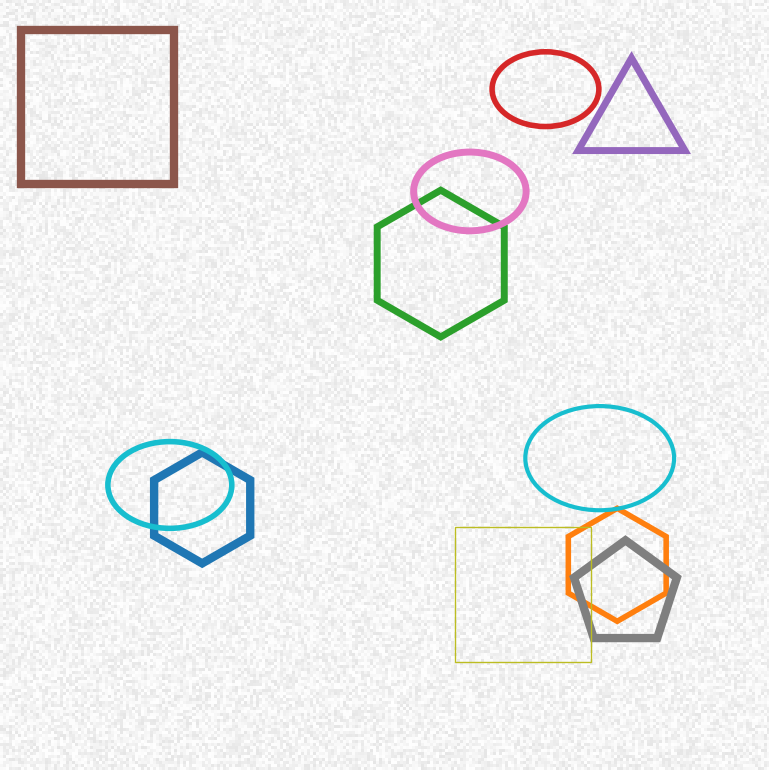[{"shape": "hexagon", "thickness": 3, "radius": 0.36, "center": [0.263, 0.34]}, {"shape": "hexagon", "thickness": 2, "radius": 0.37, "center": [0.802, 0.266]}, {"shape": "hexagon", "thickness": 2.5, "radius": 0.48, "center": [0.572, 0.658]}, {"shape": "oval", "thickness": 2, "radius": 0.35, "center": [0.708, 0.884]}, {"shape": "triangle", "thickness": 2.5, "radius": 0.4, "center": [0.82, 0.845]}, {"shape": "square", "thickness": 3, "radius": 0.5, "center": [0.127, 0.861]}, {"shape": "oval", "thickness": 2.5, "radius": 0.37, "center": [0.61, 0.751]}, {"shape": "pentagon", "thickness": 3, "radius": 0.35, "center": [0.812, 0.228]}, {"shape": "square", "thickness": 0.5, "radius": 0.44, "center": [0.679, 0.228]}, {"shape": "oval", "thickness": 2, "radius": 0.4, "center": [0.221, 0.37]}, {"shape": "oval", "thickness": 1.5, "radius": 0.48, "center": [0.779, 0.405]}]